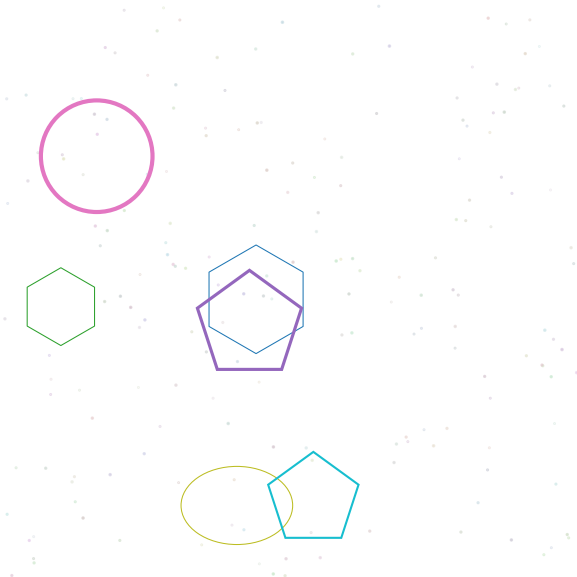[{"shape": "hexagon", "thickness": 0.5, "radius": 0.47, "center": [0.443, 0.481]}, {"shape": "hexagon", "thickness": 0.5, "radius": 0.34, "center": [0.105, 0.468]}, {"shape": "pentagon", "thickness": 1.5, "radius": 0.47, "center": [0.432, 0.436]}, {"shape": "circle", "thickness": 2, "radius": 0.48, "center": [0.167, 0.729]}, {"shape": "oval", "thickness": 0.5, "radius": 0.48, "center": [0.41, 0.124]}, {"shape": "pentagon", "thickness": 1, "radius": 0.41, "center": [0.543, 0.134]}]